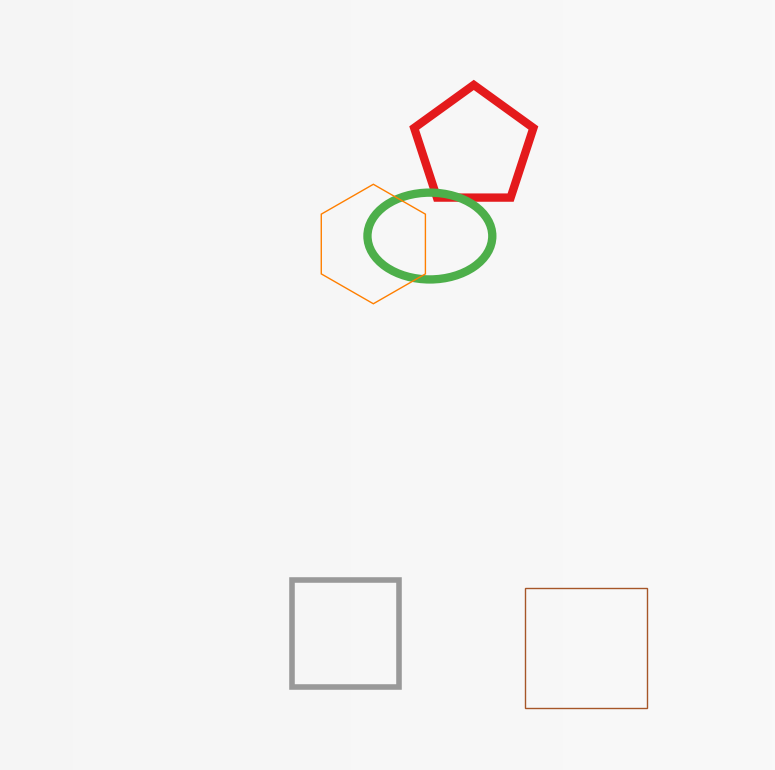[{"shape": "pentagon", "thickness": 3, "radius": 0.4, "center": [0.611, 0.809]}, {"shape": "oval", "thickness": 3, "radius": 0.4, "center": [0.555, 0.693]}, {"shape": "hexagon", "thickness": 0.5, "radius": 0.39, "center": [0.482, 0.683]}, {"shape": "square", "thickness": 0.5, "radius": 0.39, "center": [0.756, 0.159]}, {"shape": "square", "thickness": 2, "radius": 0.35, "center": [0.446, 0.177]}]